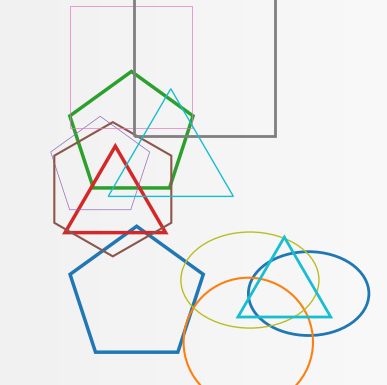[{"shape": "oval", "thickness": 2, "radius": 0.78, "center": [0.797, 0.237]}, {"shape": "pentagon", "thickness": 2.5, "radius": 0.9, "center": [0.353, 0.232]}, {"shape": "circle", "thickness": 1.5, "radius": 0.83, "center": [0.641, 0.112]}, {"shape": "pentagon", "thickness": 2.5, "radius": 0.84, "center": [0.339, 0.647]}, {"shape": "triangle", "thickness": 2.5, "radius": 0.75, "center": [0.298, 0.471]}, {"shape": "pentagon", "thickness": 0.5, "radius": 0.67, "center": [0.259, 0.564]}, {"shape": "hexagon", "thickness": 1.5, "radius": 0.87, "center": [0.291, 0.508]}, {"shape": "square", "thickness": 0.5, "radius": 0.79, "center": [0.338, 0.826]}, {"shape": "square", "thickness": 2, "radius": 0.91, "center": [0.528, 0.83]}, {"shape": "oval", "thickness": 1, "radius": 0.89, "center": [0.645, 0.273]}, {"shape": "triangle", "thickness": 2, "radius": 0.69, "center": [0.734, 0.246]}, {"shape": "triangle", "thickness": 1, "radius": 0.93, "center": [0.441, 0.583]}]